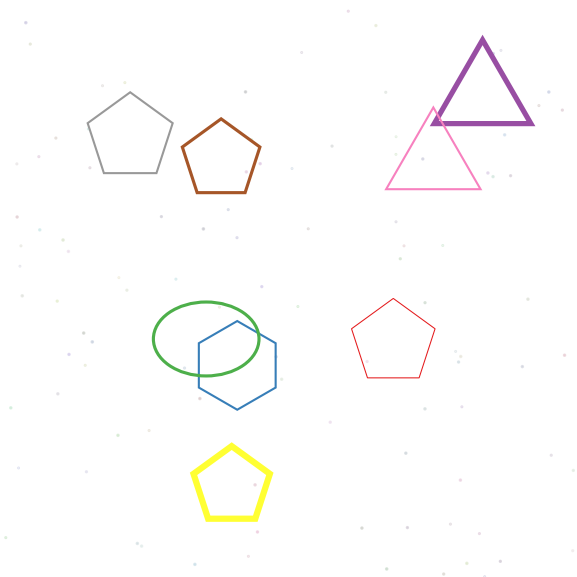[{"shape": "pentagon", "thickness": 0.5, "radius": 0.38, "center": [0.681, 0.406]}, {"shape": "hexagon", "thickness": 1, "radius": 0.38, "center": [0.411, 0.366]}, {"shape": "oval", "thickness": 1.5, "radius": 0.46, "center": [0.357, 0.412]}, {"shape": "triangle", "thickness": 2.5, "radius": 0.48, "center": [0.836, 0.833]}, {"shape": "pentagon", "thickness": 3, "radius": 0.35, "center": [0.401, 0.157]}, {"shape": "pentagon", "thickness": 1.5, "radius": 0.35, "center": [0.383, 0.723]}, {"shape": "triangle", "thickness": 1, "radius": 0.47, "center": [0.75, 0.719]}, {"shape": "pentagon", "thickness": 1, "radius": 0.39, "center": [0.225, 0.762]}]